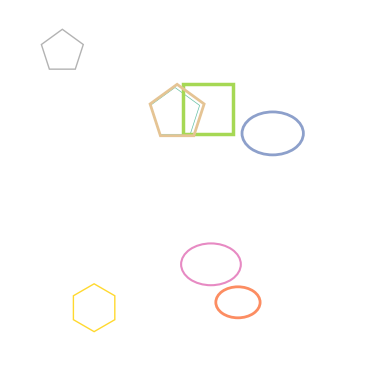[{"shape": "pentagon", "thickness": 0.5, "radius": 0.34, "center": [0.455, 0.705]}, {"shape": "oval", "thickness": 2, "radius": 0.29, "center": [0.618, 0.215]}, {"shape": "oval", "thickness": 2, "radius": 0.4, "center": [0.708, 0.653]}, {"shape": "oval", "thickness": 1.5, "radius": 0.39, "center": [0.548, 0.313]}, {"shape": "square", "thickness": 2.5, "radius": 0.33, "center": [0.54, 0.717]}, {"shape": "hexagon", "thickness": 1, "radius": 0.31, "center": [0.244, 0.201]}, {"shape": "pentagon", "thickness": 2, "radius": 0.37, "center": [0.46, 0.707]}, {"shape": "pentagon", "thickness": 1, "radius": 0.29, "center": [0.162, 0.867]}]